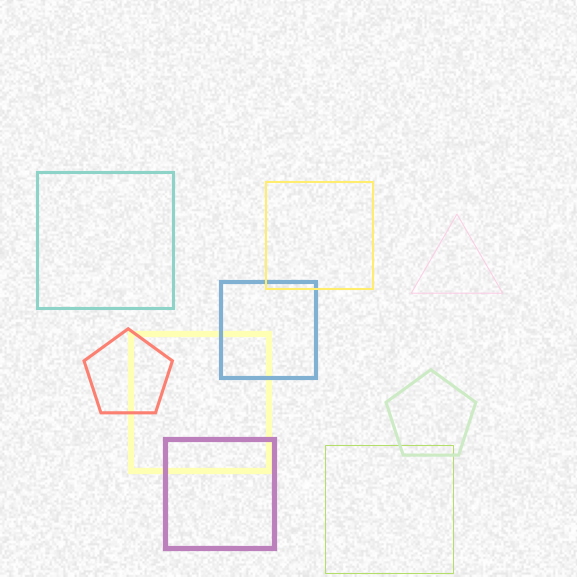[{"shape": "square", "thickness": 1.5, "radius": 0.59, "center": [0.182, 0.584]}, {"shape": "square", "thickness": 3, "radius": 0.59, "center": [0.346, 0.302]}, {"shape": "pentagon", "thickness": 1.5, "radius": 0.4, "center": [0.222, 0.349]}, {"shape": "square", "thickness": 2, "radius": 0.41, "center": [0.465, 0.428]}, {"shape": "square", "thickness": 0.5, "radius": 0.55, "center": [0.674, 0.118]}, {"shape": "triangle", "thickness": 0.5, "radius": 0.46, "center": [0.791, 0.537]}, {"shape": "square", "thickness": 2.5, "radius": 0.47, "center": [0.38, 0.144]}, {"shape": "pentagon", "thickness": 1.5, "radius": 0.41, "center": [0.746, 0.277]}, {"shape": "square", "thickness": 1, "radius": 0.46, "center": [0.553, 0.592]}]